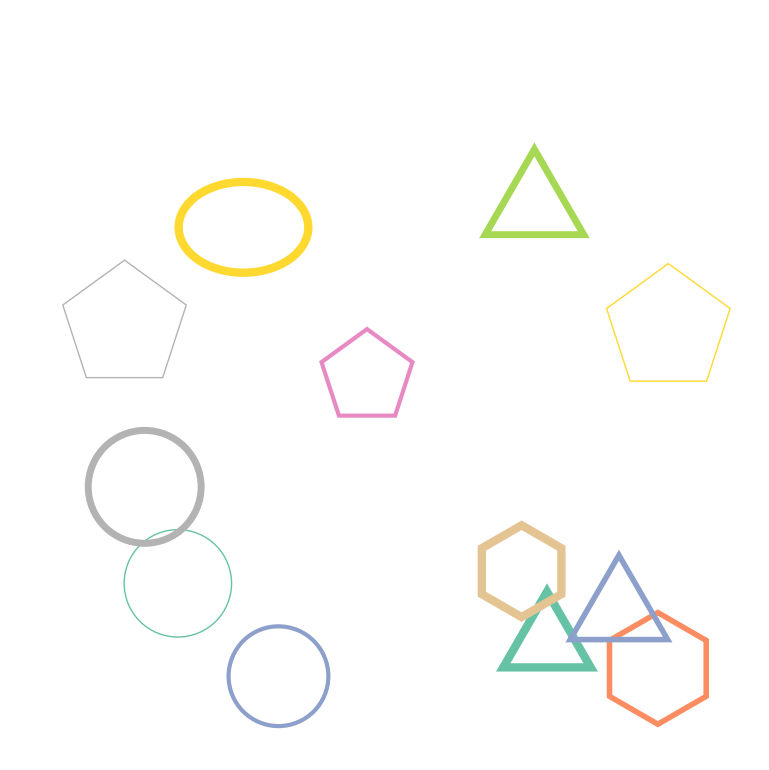[{"shape": "circle", "thickness": 0.5, "radius": 0.35, "center": [0.231, 0.242]}, {"shape": "triangle", "thickness": 3, "radius": 0.33, "center": [0.71, 0.166]}, {"shape": "hexagon", "thickness": 2, "radius": 0.36, "center": [0.854, 0.132]}, {"shape": "triangle", "thickness": 2, "radius": 0.37, "center": [0.804, 0.206]}, {"shape": "circle", "thickness": 1.5, "radius": 0.32, "center": [0.362, 0.122]}, {"shape": "pentagon", "thickness": 1.5, "radius": 0.31, "center": [0.477, 0.51]}, {"shape": "triangle", "thickness": 2.5, "radius": 0.37, "center": [0.694, 0.732]}, {"shape": "oval", "thickness": 3, "radius": 0.42, "center": [0.316, 0.705]}, {"shape": "pentagon", "thickness": 0.5, "radius": 0.42, "center": [0.868, 0.573]}, {"shape": "hexagon", "thickness": 3, "radius": 0.3, "center": [0.677, 0.258]}, {"shape": "circle", "thickness": 2.5, "radius": 0.37, "center": [0.188, 0.368]}, {"shape": "pentagon", "thickness": 0.5, "radius": 0.42, "center": [0.162, 0.578]}]